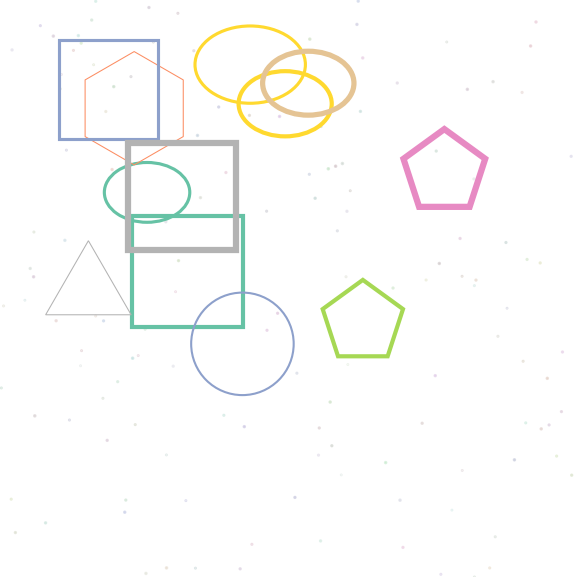[{"shape": "square", "thickness": 2, "radius": 0.48, "center": [0.324, 0.529]}, {"shape": "oval", "thickness": 1.5, "radius": 0.37, "center": [0.255, 0.666]}, {"shape": "hexagon", "thickness": 0.5, "radius": 0.49, "center": [0.232, 0.812]}, {"shape": "square", "thickness": 1.5, "radius": 0.43, "center": [0.187, 0.844]}, {"shape": "circle", "thickness": 1, "radius": 0.44, "center": [0.42, 0.404]}, {"shape": "pentagon", "thickness": 3, "radius": 0.37, "center": [0.769, 0.701]}, {"shape": "pentagon", "thickness": 2, "radius": 0.37, "center": [0.628, 0.441]}, {"shape": "oval", "thickness": 2, "radius": 0.4, "center": [0.494, 0.819]}, {"shape": "oval", "thickness": 1.5, "radius": 0.48, "center": [0.433, 0.887]}, {"shape": "oval", "thickness": 2.5, "radius": 0.4, "center": [0.534, 0.855]}, {"shape": "square", "thickness": 3, "radius": 0.46, "center": [0.315, 0.659]}, {"shape": "triangle", "thickness": 0.5, "radius": 0.43, "center": [0.153, 0.497]}]